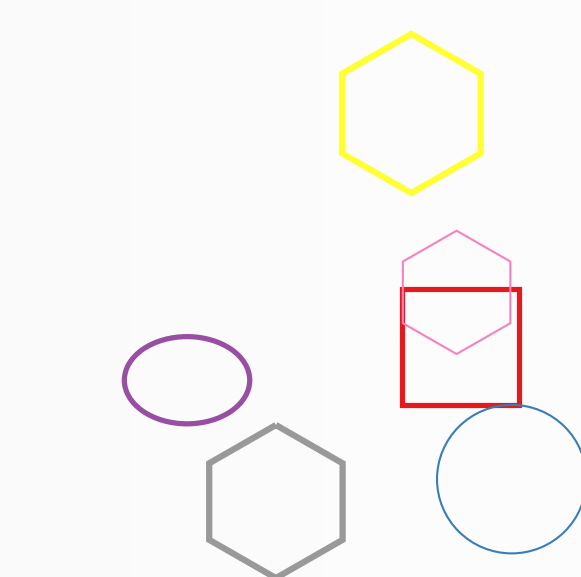[{"shape": "square", "thickness": 2.5, "radius": 0.5, "center": [0.792, 0.398]}, {"shape": "circle", "thickness": 1, "radius": 0.64, "center": [0.88, 0.169]}, {"shape": "oval", "thickness": 2.5, "radius": 0.54, "center": [0.322, 0.341]}, {"shape": "hexagon", "thickness": 3, "radius": 0.69, "center": [0.708, 0.803]}, {"shape": "hexagon", "thickness": 1, "radius": 0.53, "center": [0.786, 0.493]}, {"shape": "hexagon", "thickness": 3, "radius": 0.66, "center": [0.475, 0.131]}]